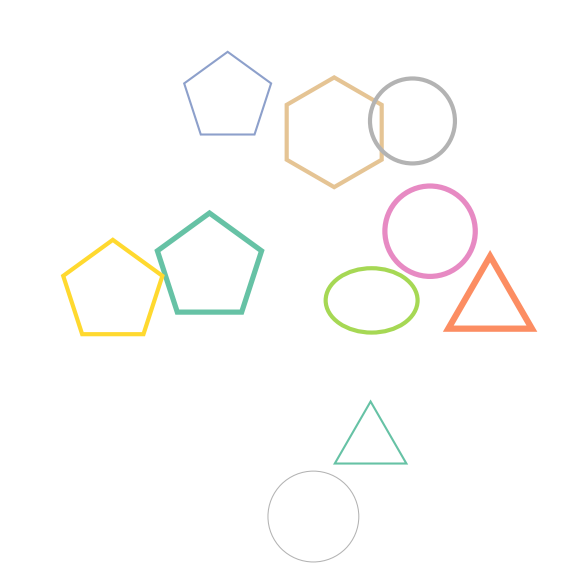[{"shape": "triangle", "thickness": 1, "radius": 0.36, "center": [0.642, 0.232]}, {"shape": "pentagon", "thickness": 2.5, "radius": 0.47, "center": [0.363, 0.535]}, {"shape": "triangle", "thickness": 3, "radius": 0.42, "center": [0.849, 0.472]}, {"shape": "pentagon", "thickness": 1, "radius": 0.4, "center": [0.394, 0.83]}, {"shape": "circle", "thickness": 2.5, "radius": 0.39, "center": [0.745, 0.599]}, {"shape": "oval", "thickness": 2, "radius": 0.4, "center": [0.644, 0.479]}, {"shape": "pentagon", "thickness": 2, "radius": 0.45, "center": [0.195, 0.494]}, {"shape": "hexagon", "thickness": 2, "radius": 0.47, "center": [0.579, 0.77]}, {"shape": "circle", "thickness": 2, "radius": 0.37, "center": [0.714, 0.79]}, {"shape": "circle", "thickness": 0.5, "radius": 0.39, "center": [0.543, 0.105]}]